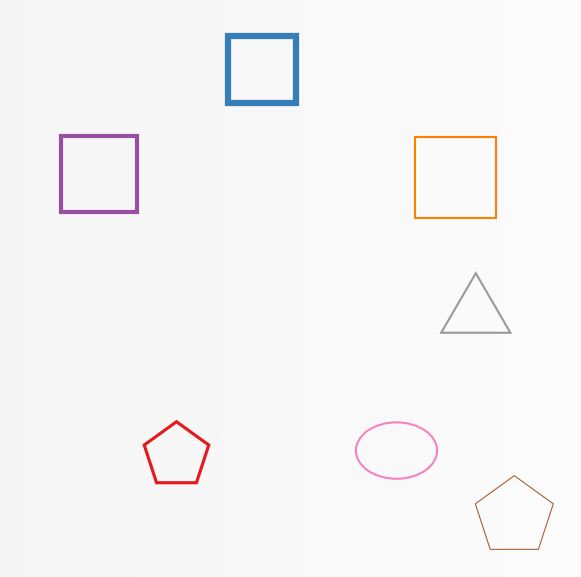[{"shape": "pentagon", "thickness": 1.5, "radius": 0.29, "center": [0.304, 0.21]}, {"shape": "square", "thickness": 3, "radius": 0.29, "center": [0.45, 0.879]}, {"shape": "square", "thickness": 2, "radius": 0.33, "center": [0.171, 0.697]}, {"shape": "square", "thickness": 1, "radius": 0.35, "center": [0.784, 0.691]}, {"shape": "pentagon", "thickness": 0.5, "radius": 0.35, "center": [0.885, 0.105]}, {"shape": "oval", "thickness": 1, "radius": 0.35, "center": [0.682, 0.219]}, {"shape": "triangle", "thickness": 1, "radius": 0.34, "center": [0.819, 0.457]}]